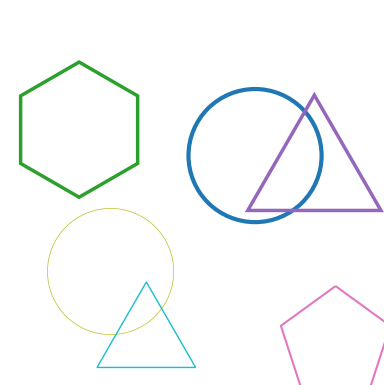[{"shape": "circle", "thickness": 3, "radius": 0.86, "center": [0.662, 0.596]}, {"shape": "hexagon", "thickness": 2.5, "radius": 0.88, "center": [0.206, 0.663]}, {"shape": "triangle", "thickness": 2.5, "radius": 1.0, "center": [0.816, 0.553]}, {"shape": "pentagon", "thickness": 1.5, "radius": 0.75, "center": [0.872, 0.108]}, {"shape": "circle", "thickness": 0.5, "radius": 0.82, "center": [0.287, 0.295]}, {"shape": "triangle", "thickness": 1, "radius": 0.74, "center": [0.38, 0.12]}]